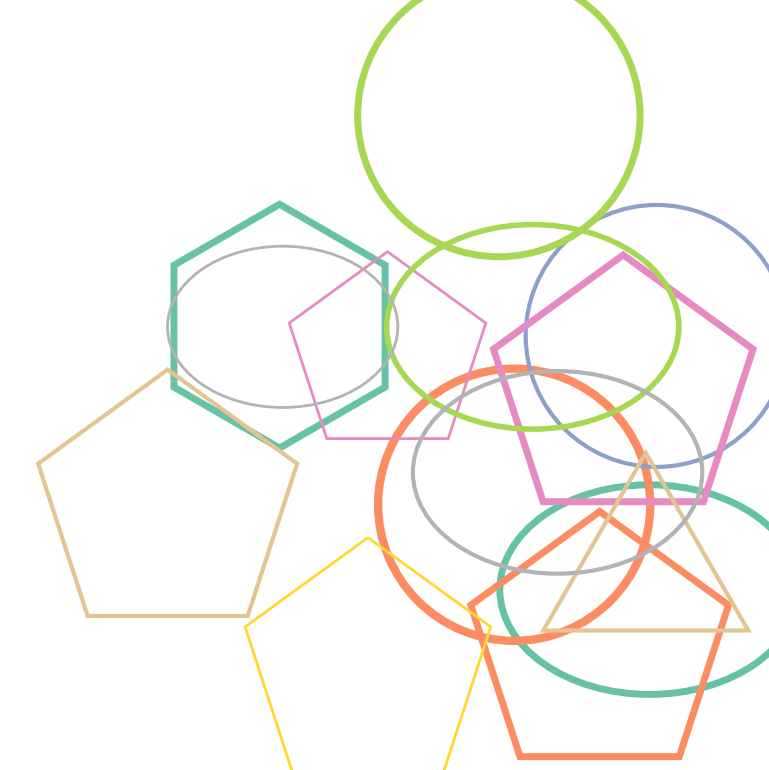[{"shape": "oval", "thickness": 2.5, "radius": 0.97, "center": [0.844, 0.234]}, {"shape": "hexagon", "thickness": 2.5, "radius": 0.79, "center": [0.363, 0.576]}, {"shape": "pentagon", "thickness": 2.5, "radius": 0.88, "center": [0.779, 0.16]}, {"shape": "circle", "thickness": 3, "radius": 0.88, "center": [0.668, 0.344]}, {"shape": "circle", "thickness": 1.5, "radius": 0.85, "center": [0.853, 0.564]}, {"shape": "pentagon", "thickness": 1, "radius": 0.67, "center": [0.503, 0.539]}, {"shape": "pentagon", "thickness": 2.5, "radius": 0.89, "center": [0.809, 0.492]}, {"shape": "circle", "thickness": 2.5, "radius": 0.92, "center": [0.648, 0.85]}, {"shape": "oval", "thickness": 2, "radius": 0.95, "center": [0.692, 0.576]}, {"shape": "pentagon", "thickness": 1, "radius": 0.84, "center": [0.478, 0.134]}, {"shape": "triangle", "thickness": 1.5, "radius": 0.77, "center": [0.839, 0.258]}, {"shape": "pentagon", "thickness": 1.5, "radius": 0.88, "center": [0.218, 0.343]}, {"shape": "oval", "thickness": 1, "radius": 0.75, "center": [0.367, 0.576]}, {"shape": "oval", "thickness": 1.5, "radius": 0.94, "center": [0.724, 0.387]}]